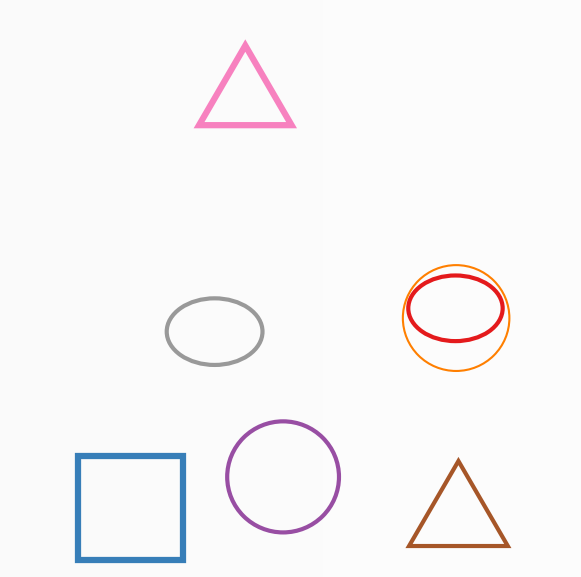[{"shape": "oval", "thickness": 2, "radius": 0.41, "center": [0.784, 0.465]}, {"shape": "square", "thickness": 3, "radius": 0.45, "center": [0.224, 0.119]}, {"shape": "circle", "thickness": 2, "radius": 0.48, "center": [0.487, 0.173]}, {"shape": "circle", "thickness": 1, "radius": 0.46, "center": [0.785, 0.448]}, {"shape": "triangle", "thickness": 2, "radius": 0.49, "center": [0.789, 0.103]}, {"shape": "triangle", "thickness": 3, "radius": 0.46, "center": [0.422, 0.828]}, {"shape": "oval", "thickness": 2, "radius": 0.41, "center": [0.369, 0.425]}]